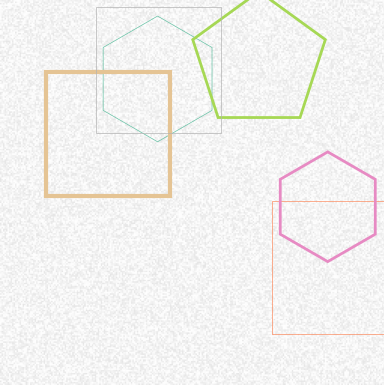[{"shape": "hexagon", "thickness": 0.5, "radius": 0.82, "center": [0.409, 0.795]}, {"shape": "square", "thickness": 0.5, "radius": 0.87, "center": [0.88, 0.305]}, {"shape": "hexagon", "thickness": 2, "radius": 0.71, "center": [0.851, 0.463]}, {"shape": "pentagon", "thickness": 2, "radius": 0.91, "center": [0.673, 0.841]}, {"shape": "square", "thickness": 3, "radius": 0.8, "center": [0.281, 0.652]}, {"shape": "square", "thickness": 0.5, "radius": 0.82, "center": [0.412, 0.818]}]